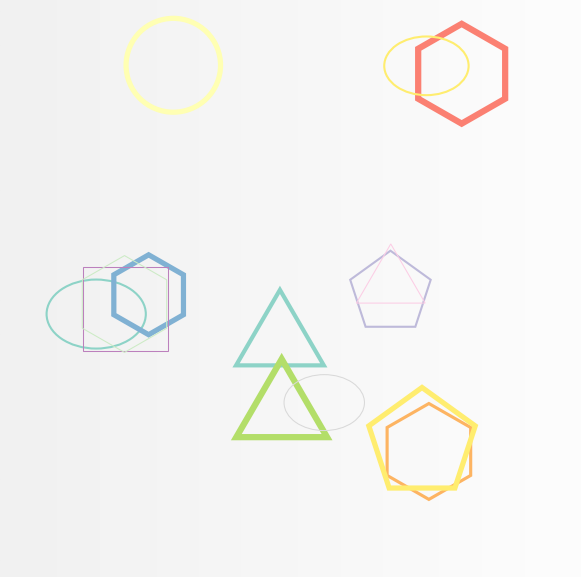[{"shape": "triangle", "thickness": 2, "radius": 0.44, "center": [0.482, 0.41]}, {"shape": "oval", "thickness": 1, "radius": 0.43, "center": [0.165, 0.455]}, {"shape": "circle", "thickness": 2.5, "radius": 0.41, "center": [0.298, 0.886]}, {"shape": "pentagon", "thickness": 1, "radius": 0.36, "center": [0.672, 0.492]}, {"shape": "hexagon", "thickness": 3, "radius": 0.43, "center": [0.794, 0.871]}, {"shape": "hexagon", "thickness": 2.5, "radius": 0.35, "center": [0.256, 0.489]}, {"shape": "hexagon", "thickness": 1.5, "radius": 0.42, "center": [0.738, 0.217]}, {"shape": "triangle", "thickness": 3, "radius": 0.45, "center": [0.485, 0.287]}, {"shape": "triangle", "thickness": 0.5, "radius": 0.34, "center": [0.672, 0.508]}, {"shape": "oval", "thickness": 0.5, "radius": 0.35, "center": [0.558, 0.302]}, {"shape": "square", "thickness": 0.5, "radius": 0.36, "center": [0.216, 0.464]}, {"shape": "hexagon", "thickness": 0.5, "radius": 0.42, "center": [0.214, 0.473]}, {"shape": "pentagon", "thickness": 2.5, "radius": 0.48, "center": [0.726, 0.232]}, {"shape": "oval", "thickness": 1, "radius": 0.36, "center": [0.734, 0.885]}]